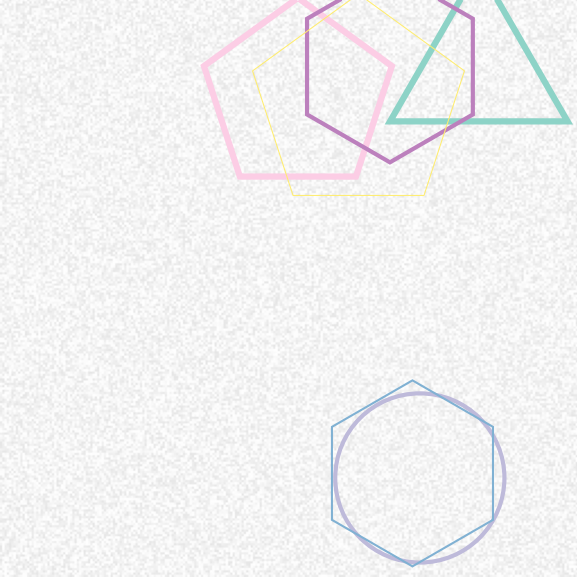[{"shape": "triangle", "thickness": 3, "radius": 0.89, "center": [0.829, 0.878]}, {"shape": "circle", "thickness": 2, "radius": 0.73, "center": [0.727, 0.172]}, {"shape": "hexagon", "thickness": 1, "radius": 0.81, "center": [0.714, 0.179]}, {"shape": "pentagon", "thickness": 3, "radius": 0.86, "center": [0.516, 0.832]}, {"shape": "hexagon", "thickness": 2, "radius": 0.83, "center": [0.675, 0.884]}, {"shape": "pentagon", "thickness": 0.5, "radius": 0.96, "center": [0.621, 0.817]}]